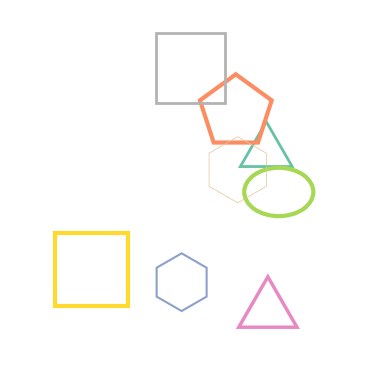[{"shape": "triangle", "thickness": 2, "radius": 0.39, "center": [0.692, 0.606]}, {"shape": "pentagon", "thickness": 3, "radius": 0.49, "center": [0.613, 0.709]}, {"shape": "hexagon", "thickness": 1.5, "radius": 0.37, "center": [0.472, 0.267]}, {"shape": "triangle", "thickness": 2.5, "radius": 0.44, "center": [0.696, 0.194]}, {"shape": "oval", "thickness": 3, "radius": 0.45, "center": [0.724, 0.501]}, {"shape": "square", "thickness": 3, "radius": 0.47, "center": [0.237, 0.299]}, {"shape": "hexagon", "thickness": 0.5, "radius": 0.43, "center": [0.617, 0.559]}, {"shape": "square", "thickness": 2, "radius": 0.45, "center": [0.495, 0.823]}]